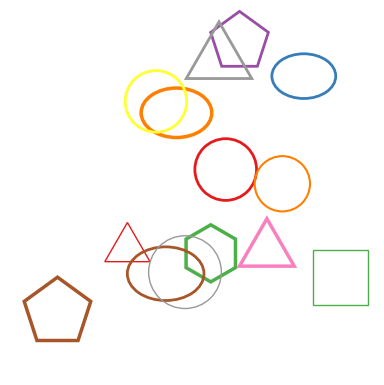[{"shape": "triangle", "thickness": 1, "radius": 0.34, "center": [0.331, 0.354]}, {"shape": "circle", "thickness": 2, "radius": 0.4, "center": [0.586, 0.56]}, {"shape": "oval", "thickness": 2, "radius": 0.41, "center": [0.789, 0.802]}, {"shape": "hexagon", "thickness": 2.5, "radius": 0.37, "center": [0.547, 0.342]}, {"shape": "square", "thickness": 1, "radius": 0.35, "center": [0.884, 0.279]}, {"shape": "pentagon", "thickness": 2, "radius": 0.39, "center": [0.622, 0.892]}, {"shape": "oval", "thickness": 2.5, "radius": 0.46, "center": [0.458, 0.707]}, {"shape": "circle", "thickness": 1.5, "radius": 0.36, "center": [0.733, 0.523]}, {"shape": "circle", "thickness": 2, "radius": 0.4, "center": [0.405, 0.737]}, {"shape": "oval", "thickness": 2, "radius": 0.5, "center": [0.43, 0.289]}, {"shape": "pentagon", "thickness": 2.5, "radius": 0.45, "center": [0.149, 0.189]}, {"shape": "triangle", "thickness": 2.5, "radius": 0.41, "center": [0.693, 0.35]}, {"shape": "triangle", "thickness": 2, "radius": 0.49, "center": [0.569, 0.845]}, {"shape": "circle", "thickness": 1, "radius": 0.47, "center": [0.481, 0.293]}]